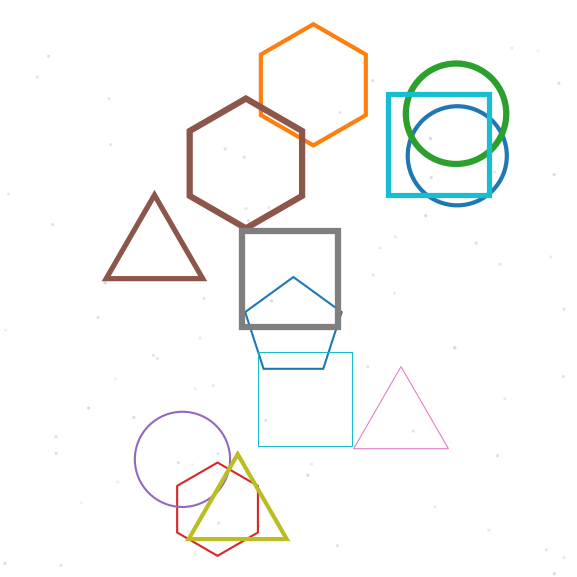[{"shape": "circle", "thickness": 2, "radius": 0.43, "center": [0.792, 0.729]}, {"shape": "pentagon", "thickness": 1, "radius": 0.44, "center": [0.508, 0.432]}, {"shape": "hexagon", "thickness": 2, "radius": 0.52, "center": [0.543, 0.852]}, {"shape": "circle", "thickness": 3, "radius": 0.43, "center": [0.79, 0.802]}, {"shape": "hexagon", "thickness": 1, "radius": 0.4, "center": [0.377, 0.117]}, {"shape": "circle", "thickness": 1, "radius": 0.41, "center": [0.316, 0.204]}, {"shape": "triangle", "thickness": 2.5, "radius": 0.48, "center": [0.267, 0.565]}, {"shape": "hexagon", "thickness": 3, "radius": 0.56, "center": [0.426, 0.716]}, {"shape": "triangle", "thickness": 0.5, "radius": 0.47, "center": [0.694, 0.27]}, {"shape": "square", "thickness": 3, "radius": 0.42, "center": [0.503, 0.516]}, {"shape": "triangle", "thickness": 2, "radius": 0.49, "center": [0.412, 0.115]}, {"shape": "square", "thickness": 2.5, "radius": 0.44, "center": [0.76, 0.748]}, {"shape": "square", "thickness": 0.5, "radius": 0.41, "center": [0.528, 0.309]}]